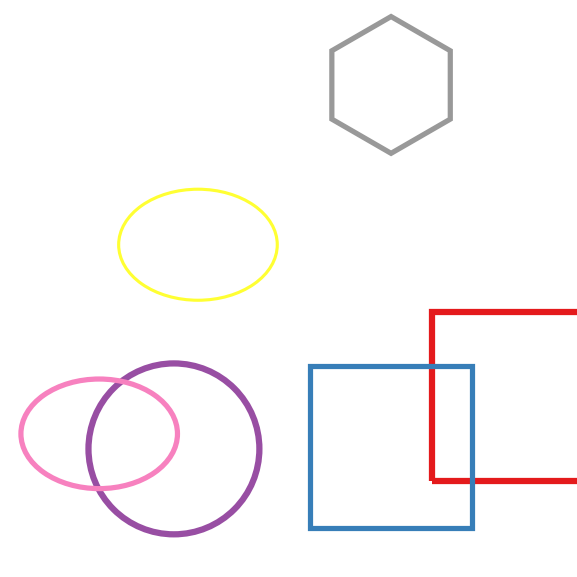[{"shape": "square", "thickness": 3, "radius": 0.73, "center": [0.894, 0.313]}, {"shape": "square", "thickness": 2.5, "radius": 0.7, "center": [0.677, 0.225]}, {"shape": "circle", "thickness": 3, "radius": 0.74, "center": [0.301, 0.222]}, {"shape": "oval", "thickness": 1.5, "radius": 0.69, "center": [0.343, 0.575]}, {"shape": "oval", "thickness": 2.5, "radius": 0.68, "center": [0.172, 0.248]}, {"shape": "hexagon", "thickness": 2.5, "radius": 0.59, "center": [0.677, 0.852]}]